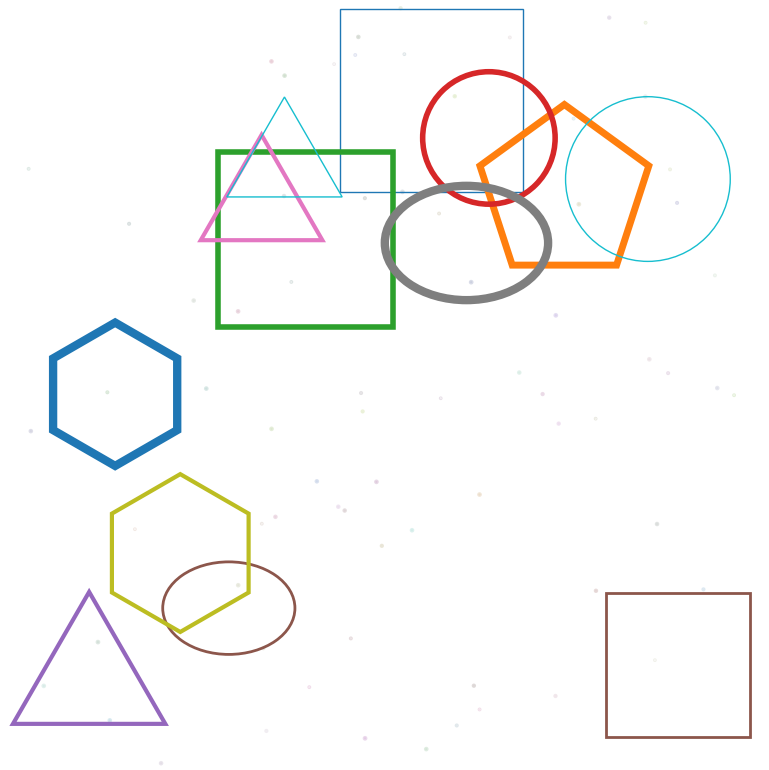[{"shape": "hexagon", "thickness": 3, "radius": 0.47, "center": [0.15, 0.488]}, {"shape": "square", "thickness": 0.5, "radius": 0.59, "center": [0.56, 0.87]}, {"shape": "pentagon", "thickness": 2.5, "radius": 0.58, "center": [0.733, 0.749]}, {"shape": "square", "thickness": 2, "radius": 0.57, "center": [0.397, 0.689]}, {"shape": "circle", "thickness": 2, "radius": 0.43, "center": [0.635, 0.821]}, {"shape": "triangle", "thickness": 1.5, "radius": 0.57, "center": [0.116, 0.117]}, {"shape": "square", "thickness": 1, "radius": 0.47, "center": [0.881, 0.137]}, {"shape": "oval", "thickness": 1, "radius": 0.43, "center": [0.297, 0.21]}, {"shape": "triangle", "thickness": 1.5, "radius": 0.46, "center": [0.34, 0.734]}, {"shape": "oval", "thickness": 3, "radius": 0.53, "center": [0.606, 0.684]}, {"shape": "hexagon", "thickness": 1.5, "radius": 0.51, "center": [0.234, 0.282]}, {"shape": "circle", "thickness": 0.5, "radius": 0.53, "center": [0.841, 0.767]}, {"shape": "triangle", "thickness": 0.5, "radius": 0.43, "center": [0.369, 0.787]}]